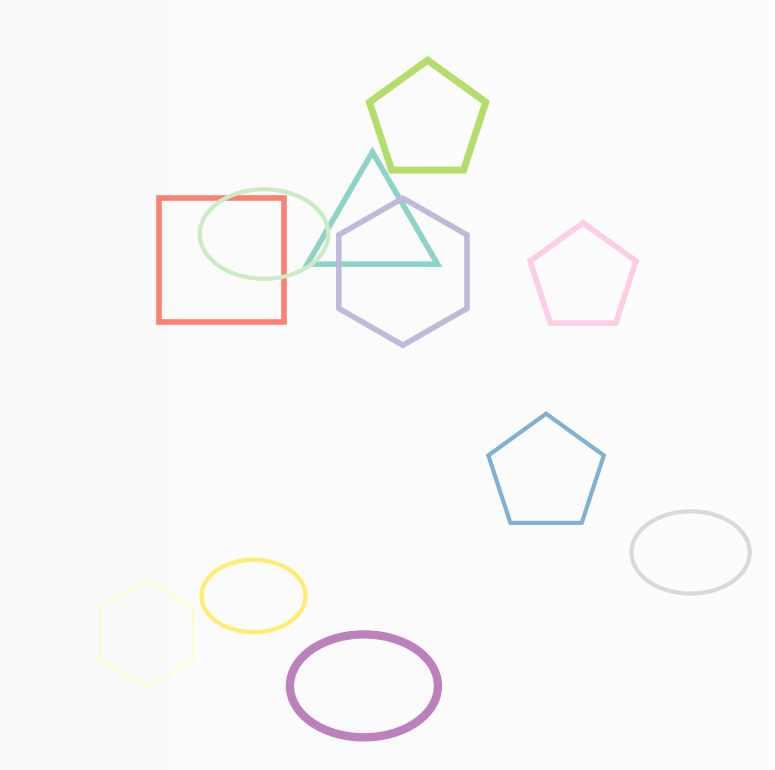[{"shape": "triangle", "thickness": 2, "radius": 0.49, "center": [0.481, 0.705]}, {"shape": "hexagon", "thickness": 0.5, "radius": 0.35, "center": [0.189, 0.177]}, {"shape": "hexagon", "thickness": 2, "radius": 0.48, "center": [0.52, 0.647]}, {"shape": "square", "thickness": 2, "radius": 0.4, "center": [0.286, 0.662]}, {"shape": "pentagon", "thickness": 1.5, "radius": 0.39, "center": [0.705, 0.384]}, {"shape": "pentagon", "thickness": 2.5, "radius": 0.39, "center": [0.552, 0.843]}, {"shape": "pentagon", "thickness": 2, "radius": 0.36, "center": [0.752, 0.639]}, {"shape": "oval", "thickness": 1.5, "radius": 0.38, "center": [0.891, 0.283]}, {"shape": "oval", "thickness": 3, "radius": 0.48, "center": [0.47, 0.109]}, {"shape": "oval", "thickness": 1.5, "radius": 0.41, "center": [0.341, 0.696]}, {"shape": "oval", "thickness": 1.5, "radius": 0.34, "center": [0.327, 0.226]}]